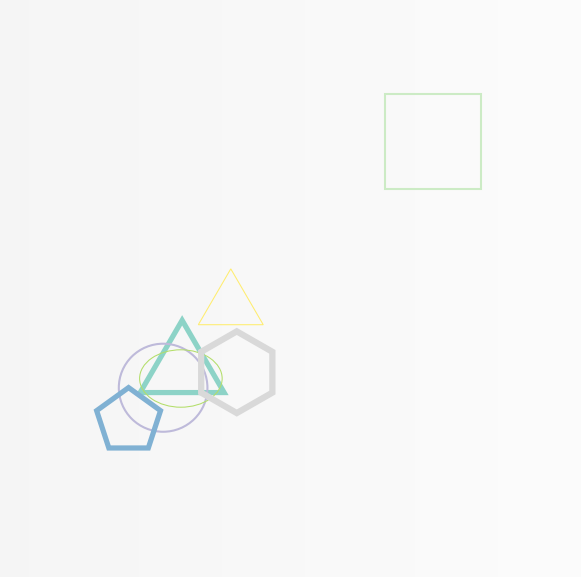[{"shape": "triangle", "thickness": 2.5, "radius": 0.42, "center": [0.313, 0.361]}, {"shape": "circle", "thickness": 1, "radius": 0.38, "center": [0.281, 0.328]}, {"shape": "pentagon", "thickness": 2.5, "radius": 0.29, "center": [0.221, 0.27]}, {"shape": "oval", "thickness": 0.5, "radius": 0.36, "center": [0.311, 0.344]}, {"shape": "hexagon", "thickness": 3, "radius": 0.35, "center": [0.407, 0.355]}, {"shape": "square", "thickness": 1, "radius": 0.42, "center": [0.745, 0.754]}, {"shape": "triangle", "thickness": 0.5, "radius": 0.32, "center": [0.397, 0.469]}]